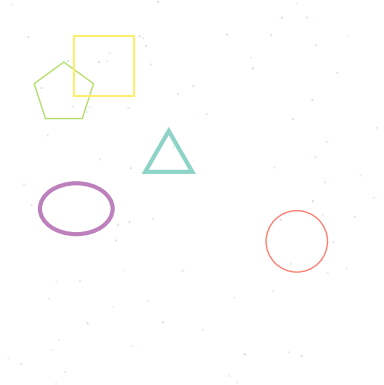[{"shape": "triangle", "thickness": 3, "radius": 0.35, "center": [0.438, 0.589]}, {"shape": "circle", "thickness": 1, "radius": 0.4, "center": [0.771, 0.373]}, {"shape": "pentagon", "thickness": 1, "radius": 0.41, "center": [0.166, 0.758]}, {"shape": "oval", "thickness": 3, "radius": 0.47, "center": [0.198, 0.458]}, {"shape": "square", "thickness": 1.5, "radius": 0.39, "center": [0.269, 0.828]}]